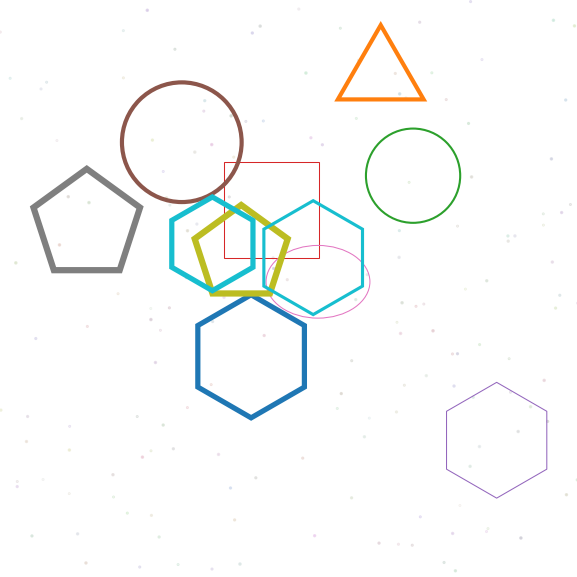[{"shape": "hexagon", "thickness": 2.5, "radius": 0.53, "center": [0.435, 0.382]}, {"shape": "triangle", "thickness": 2, "radius": 0.43, "center": [0.659, 0.87]}, {"shape": "circle", "thickness": 1, "radius": 0.41, "center": [0.715, 0.695]}, {"shape": "square", "thickness": 0.5, "radius": 0.41, "center": [0.47, 0.636]}, {"shape": "hexagon", "thickness": 0.5, "radius": 0.5, "center": [0.86, 0.237]}, {"shape": "circle", "thickness": 2, "radius": 0.52, "center": [0.315, 0.753]}, {"shape": "oval", "thickness": 0.5, "radius": 0.45, "center": [0.551, 0.511]}, {"shape": "pentagon", "thickness": 3, "radius": 0.48, "center": [0.15, 0.61]}, {"shape": "pentagon", "thickness": 3, "radius": 0.42, "center": [0.418, 0.559]}, {"shape": "hexagon", "thickness": 2.5, "radius": 0.41, "center": [0.368, 0.577]}, {"shape": "hexagon", "thickness": 1.5, "radius": 0.49, "center": [0.542, 0.553]}]